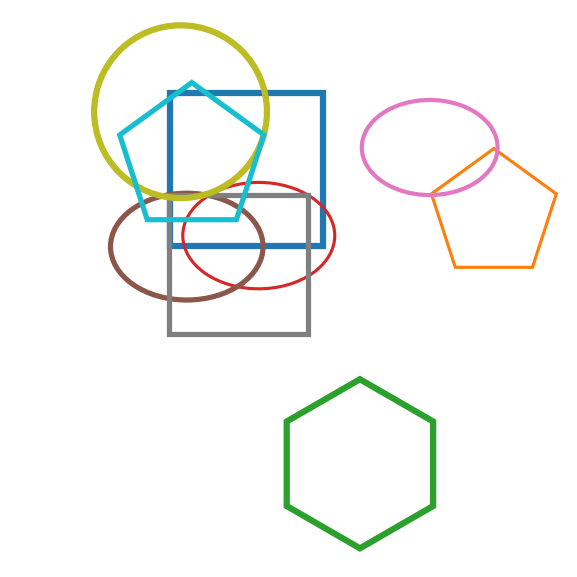[{"shape": "square", "thickness": 3, "radius": 0.66, "center": [0.426, 0.706]}, {"shape": "pentagon", "thickness": 1.5, "radius": 0.57, "center": [0.855, 0.628]}, {"shape": "hexagon", "thickness": 3, "radius": 0.73, "center": [0.623, 0.196]}, {"shape": "oval", "thickness": 1.5, "radius": 0.66, "center": [0.448, 0.591]}, {"shape": "oval", "thickness": 2.5, "radius": 0.66, "center": [0.323, 0.572]}, {"shape": "oval", "thickness": 2, "radius": 0.59, "center": [0.744, 0.744]}, {"shape": "square", "thickness": 2.5, "radius": 0.6, "center": [0.413, 0.541]}, {"shape": "circle", "thickness": 3, "radius": 0.75, "center": [0.313, 0.806]}, {"shape": "pentagon", "thickness": 2.5, "radius": 0.66, "center": [0.332, 0.725]}]